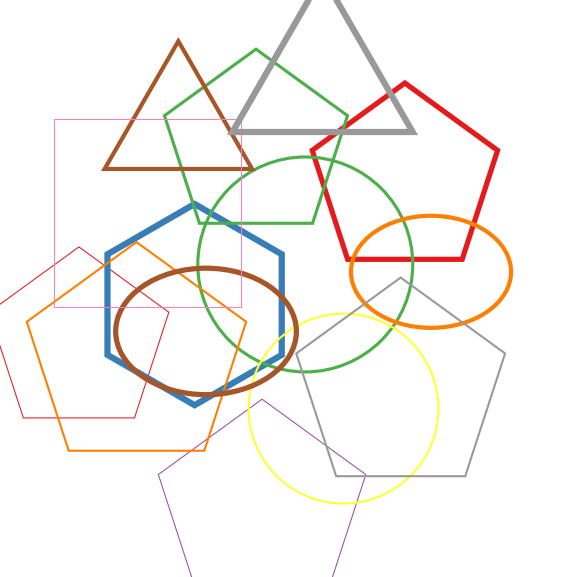[{"shape": "pentagon", "thickness": 0.5, "radius": 0.82, "center": [0.137, 0.408]}, {"shape": "pentagon", "thickness": 2.5, "radius": 0.84, "center": [0.701, 0.687]}, {"shape": "hexagon", "thickness": 3, "radius": 0.87, "center": [0.337, 0.472]}, {"shape": "circle", "thickness": 1.5, "radius": 0.93, "center": [0.529, 0.541]}, {"shape": "pentagon", "thickness": 1.5, "radius": 0.83, "center": [0.443, 0.747]}, {"shape": "pentagon", "thickness": 0.5, "radius": 0.94, "center": [0.454, 0.119]}, {"shape": "pentagon", "thickness": 1, "radius": 1.0, "center": [0.236, 0.38]}, {"shape": "oval", "thickness": 2, "radius": 0.69, "center": [0.746, 0.528]}, {"shape": "circle", "thickness": 1, "radius": 0.82, "center": [0.595, 0.292]}, {"shape": "triangle", "thickness": 2, "radius": 0.74, "center": [0.309, 0.78]}, {"shape": "oval", "thickness": 2.5, "radius": 0.78, "center": [0.357, 0.425]}, {"shape": "square", "thickness": 0.5, "radius": 0.81, "center": [0.255, 0.63]}, {"shape": "triangle", "thickness": 3, "radius": 0.9, "center": [0.559, 0.861]}, {"shape": "pentagon", "thickness": 1, "radius": 0.95, "center": [0.694, 0.328]}]